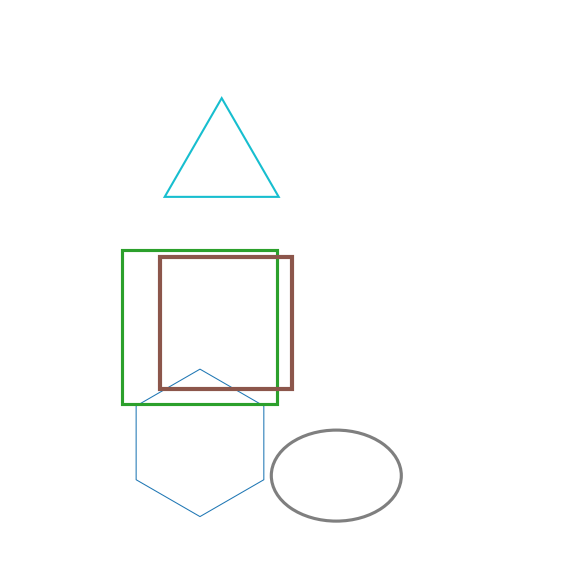[{"shape": "hexagon", "thickness": 0.5, "radius": 0.64, "center": [0.346, 0.232]}, {"shape": "square", "thickness": 1.5, "radius": 0.67, "center": [0.345, 0.433]}, {"shape": "square", "thickness": 2, "radius": 0.57, "center": [0.391, 0.439]}, {"shape": "oval", "thickness": 1.5, "radius": 0.56, "center": [0.582, 0.176]}, {"shape": "triangle", "thickness": 1, "radius": 0.57, "center": [0.384, 0.715]}]